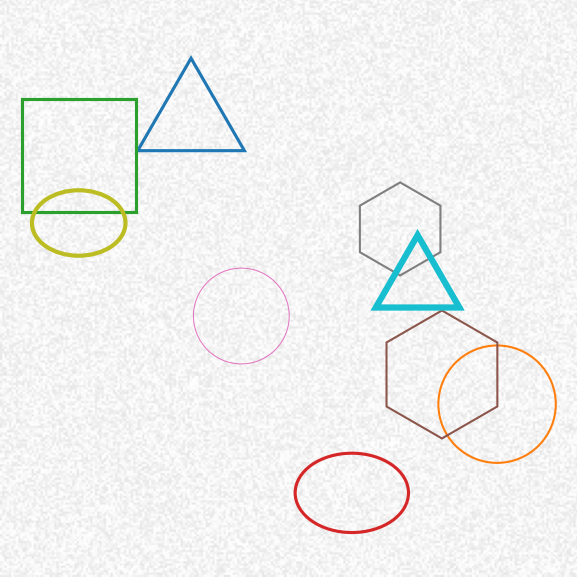[{"shape": "triangle", "thickness": 1.5, "radius": 0.53, "center": [0.331, 0.792]}, {"shape": "circle", "thickness": 1, "radius": 0.51, "center": [0.861, 0.299]}, {"shape": "square", "thickness": 1.5, "radius": 0.49, "center": [0.136, 0.73]}, {"shape": "oval", "thickness": 1.5, "radius": 0.49, "center": [0.609, 0.146]}, {"shape": "hexagon", "thickness": 1, "radius": 0.55, "center": [0.765, 0.351]}, {"shape": "circle", "thickness": 0.5, "radius": 0.41, "center": [0.418, 0.452]}, {"shape": "hexagon", "thickness": 1, "radius": 0.4, "center": [0.693, 0.603]}, {"shape": "oval", "thickness": 2, "radius": 0.4, "center": [0.136, 0.613]}, {"shape": "triangle", "thickness": 3, "radius": 0.42, "center": [0.723, 0.508]}]